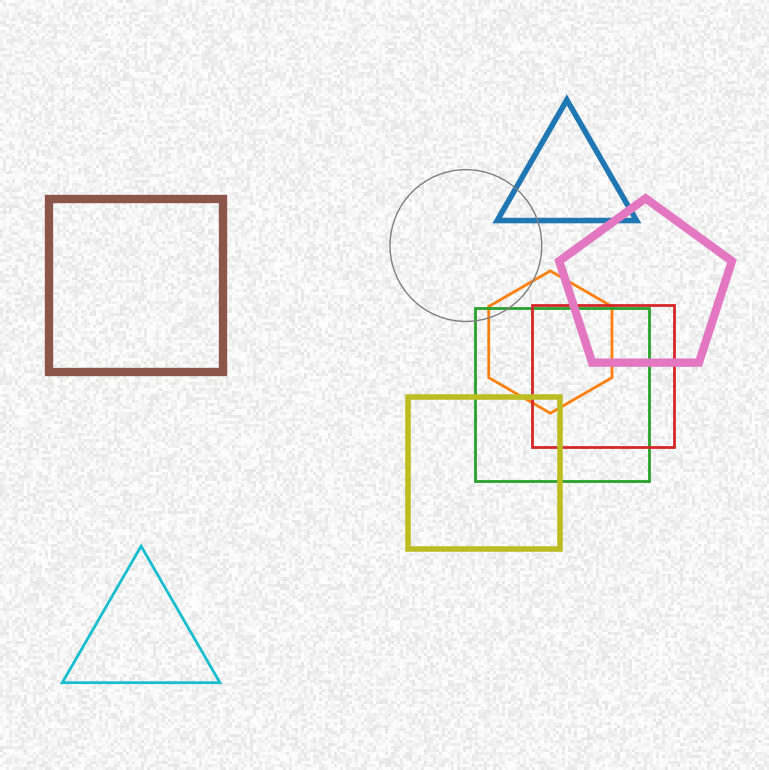[{"shape": "triangle", "thickness": 2, "radius": 0.52, "center": [0.736, 0.766]}, {"shape": "hexagon", "thickness": 1, "radius": 0.46, "center": [0.715, 0.556]}, {"shape": "square", "thickness": 1, "radius": 0.56, "center": [0.729, 0.487]}, {"shape": "square", "thickness": 1, "radius": 0.46, "center": [0.783, 0.512]}, {"shape": "square", "thickness": 3, "radius": 0.56, "center": [0.177, 0.629]}, {"shape": "pentagon", "thickness": 3, "radius": 0.59, "center": [0.838, 0.624]}, {"shape": "circle", "thickness": 0.5, "radius": 0.49, "center": [0.605, 0.681]}, {"shape": "square", "thickness": 2, "radius": 0.5, "center": [0.629, 0.386]}, {"shape": "triangle", "thickness": 1, "radius": 0.59, "center": [0.183, 0.173]}]